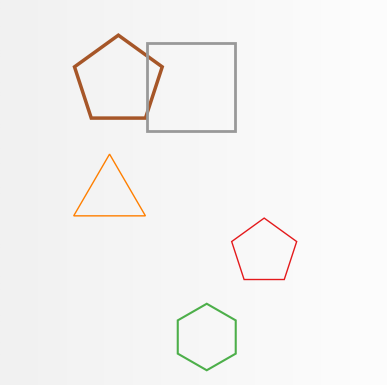[{"shape": "pentagon", "thickness": 1, "radius": 0.44, "center": [0.682, 0.345]}, {"shape": "hexagon", "thickness": 1.5, "radius": 0.43, "center": [0.534, 0.125]}, {"shape": "triangle", "thickness": 1, "radius": 0.53, "center": [0.283, 0.493]}, {"shape": "pentagon", "thickness": 2.5, "radius": 0.6, "center": [0.305, 0.79]}, {"shape": "square", "thickness": 2, "radius": 0.57, "center": [0.494, 0.773]}]